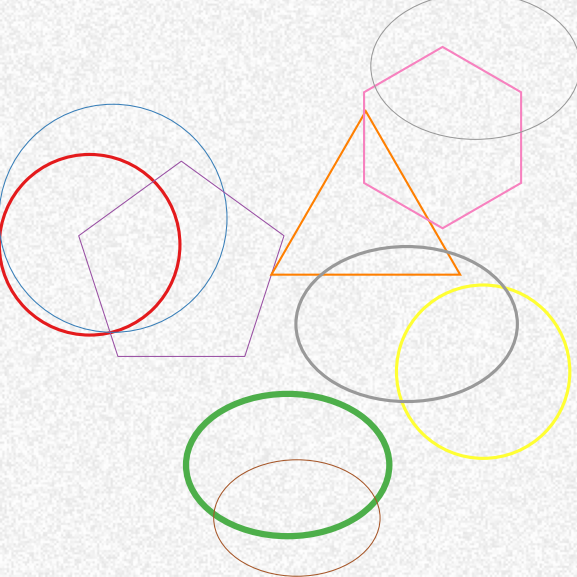[{"shape": "circle", "thickness": 1.5, "radius": 0.78, "center": [0.155, 0.575]}, {"shape": "circle", "thickness": 0.5, "radius": 0.99, "center": [0.196, 0.621]}, {"shape": "oval", "thickness": 3, "radius": 0.88, "center": [0.498, 0.194]}, {"shape": "pentagon", "thickness": 0.5, "radius": 0.93, "center": [0.314, 0.533]}, {"shape": "triangle", "thickness": 1, "radius": 0.94, "center": [0.633, 0.618]}, {"shape": "circle", "thickness": 1.5, "radius": 0.75, "center": [0.837, 0.356]}, {"shape": "oval", "thickness": 0.5, "radius": 0.72, "center": [0.514, 0.102]}, {"shape": "hexagon", "thickness": 1, "radius": 0.79, "center": [0.766, 0.761]}, {"shape": "oval", "thickness": 1.5, "radius": 0.96, "center": [0.704, 0.438]}, {"shape": "oval", "thickness": 0.5, "radius": 0.91, "center": [0.823, 0.885]}]